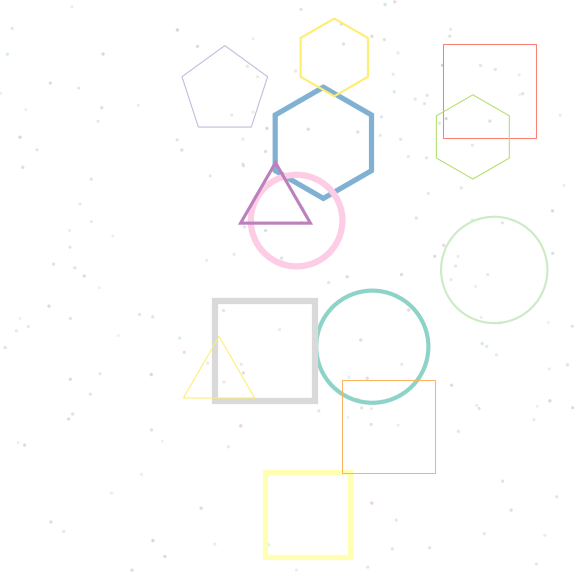[{"shape": "circle", "thickness": 2, "radius": 0.49, "center": [0.645, 0.399]}, {"shape": "square", "thickness": 2.5, "radius": 0.37, "center": [0.533, 0.108]}, {"shape": "pentagon", "thickness": 0.5, "radius": 0.39, "center": [0.389, 0.842]}, {"shape": "square", "thickness": 0.5, "radius": 0.4, "center": [0.848, 0.842]}, {"shape": "hexagon", "thickness": 2.5, "radius": 0.48, "center": [0.56, 0.752]}, {"shape": "square", "thickness": 0.5, "radius": 0.4, "center": [0.672, 0.26]}, {"shape": "hexagon", "thickness": 0.5, "radius": 0.36, "center": [0.819, 0.762]}, {"shape": "circle", "thickness": 3, "radius": 0.4, "center": [0.514, 0.617]}, {"shape": "square", "thickness": 3, "radius": 0.43, "center": [0.459, 0.391]}, {"shape": "triangle", "thickness": 1.5, "radius": 0.35, "center": [0.477, 0.648]}, {"shape": "circle", "thickness": 1, "radius": 0.46, "center": [0.856, 0.532]}, {"shape": "hexagon", "thickness": 1, "radius": 0.34, "center": [0.579, 0.9]}, {"shape": "triangle", "thickness": 0.5, "radius": 0.36, "center": [0.379, 0.346]}]